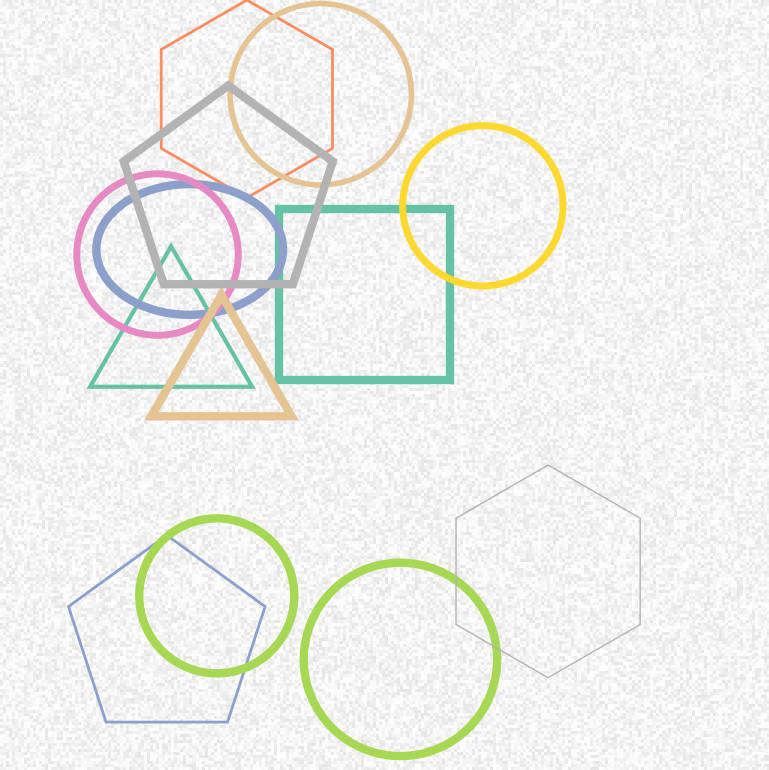[{"shape": "square", "thickness": 3, "radius": 0.56, "center": [0.473, 0.617]}, {"shape": "triangle", "thickness": 1.5, "radius": 0.61, "center": [0.222, 0.558]}, {"shape": "hexagon", "thickness": 1, "radius": 0.64, "center": [0.321, 0.872]}, {"shape": "pentagon", "thickness": 1, "radius": 0.67, "center": [0.217, 0.171]}, {"shape": "oval", "thickness": 3, "radius": 0.61, "center": [0.246, 0.676]}, {"shape": "circle", "thickness": 2.5, "radius": 0.52, "center": [0.205, 0.669]}, {"shape": "circle", "thickness": 3, "radius": 0.5, "center": [0.282, 0.226]}, {"shape": "circle", "thickness": 3, "radius": 0.63, "center": [0.52, 0.144]}, {"shape": "circle", "thickness": 2.5, "radius": 0.52, "center": [0.627, 0.733]}, {"shape": "triangle", "thickness": 3, "radius": 0.53, "center": [0.288, 0.512]}, {"shape": "circle", "thickness": 2, "radius": 0.59, "center": [0.417, 0.878]}, {"shape": "hexagon", "thickness": 0.5, "radius": 0.69, "center": [0.712, 0.258]}, {"shape": "pentagon", "thickness": 3, "radius": 0.71, "center": [0.296, 0.746]}]